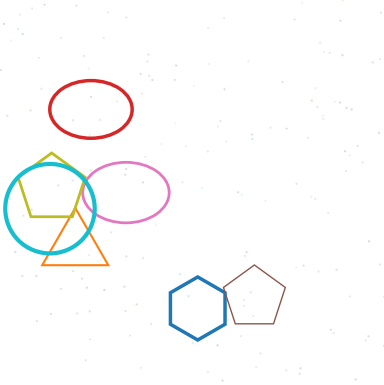[{"shape": "hexagon", "thickness": 2.5, "radius": 0.41, "center": [0.514, 0.199]}, {"shape": "triangle", "thickness": 1.5, "radius": 0.5, "center": [0.195, 0.361]}, {"shape": "oval", "thickness": 2.5, "radius": 0.53, "center": [0.236, 0.716]}, {"shape": "pentagon", "thickness": 1, "radius": 0.42, "center": [0.661, 0.227]}, {"shape": "oval", "thickness": 2, "radius": 0.56, "center": [0.327, 0.5]}, {"shape": "pentagon", "thickness": 2, "radius": 0.46, "center": [0.134, 0.511]}, {"shape": "circle", "thickness": 3, "radius": 0.58, "center": [0.13, 0.458]}]